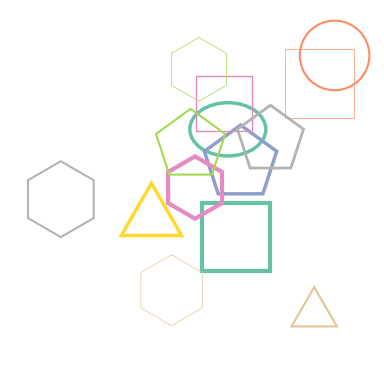[{"shape": "square", "thickness": 3, "radius": 0.44, "center": [0.612, 0.384]}, {"shape": "oval", "thickness": 2.5, "radius": 0.49, "center": [0.592, 0.664]}, {"shape": "circle", "thickness": 1.5, "radius": 0.45, "center": [0.869, 0.856]}, {"shape": "square", "thickness": 0.5, "radius": 0.45, "center": [0.829, 0.783]}, {"shape": "pentagon", "thickness": 2.5, "radius": 0.49, "center": [0.625, 0.576]}, {"shape": "square", "thickness": 1, "radius": 0.36, "center": [0.582, 0.731]}, {"shape": "hexagon", "thickness": 3, "radius": 0.4, "center": [0.507, 0.513]}, {"shape": "hexagon", "thickness": 0.5, "radius": 0.41, "center": [0.517, 0.82]}, {"shape": "pentagon", "thickness": 1.5, "radius": 0.47, "center": [0.495, 0.623]}, {"shape": "triangle", "thickness": 2.5, "radius": 0.45, "center": [0.393, 0.434]}, {"shape": "triangle", "thickness": 1.5, "radius": 0.34, "center": [0.816, 0.186]}, {"shape": "hexagon", "thickness": 0.5, "radius": 0.46, "center": [0.446, 0.246]}, {"shape": "hexagon", "thickness": 1.5, "radius": 0.49, "center": [0.158, 0.483]}, {"shape": "pentagon", "thickness": 2, "radius": 0.45, "center": [0.703, 0.637]}]